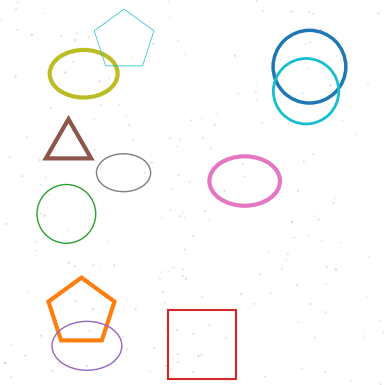[{"shape": "circle", "thickness": 2.5, "radius": 0.47, "center": [0.804, 0.827]}, {"shape": "pentagon", "thickness": 3, "radius": 0.45, "center": [0.212, 0.189]}, {"shape": "circle", "thickness": 1, "radius": 0.38, "center": [0.172, 0.444]}, {"shape": "square", "thickness": 1.5, "radius": 0.44, "center": [0.526, 0.105]}, {"shape": "oval", "thickness": 1, "radius": 0.45, "center": [0.226, 0.102]}, {"shape": "triangle", "thickness": 3, "radius": 0.34, "center": [0.178, 0.623]}, {"shape": "oval", "thickness": 3, "radius": 0.46, "center": [0.636, 0.53]}, {"shape": "oval", "thickness": 1, "radius": 0.35, "center": [0.321, 0.551]}, {"shape": "oval", "thickness": 3, "radius": 0.44, "center": [0.217, 0.808]}, {"shape": "pentagon", "thickness": 0.5, "radius": 0.41, "center": [0.322, 0.895]}, {"shape": "circle", "thickness": 2, "radius": 0.42, "center": [0.795, 0.763]}]